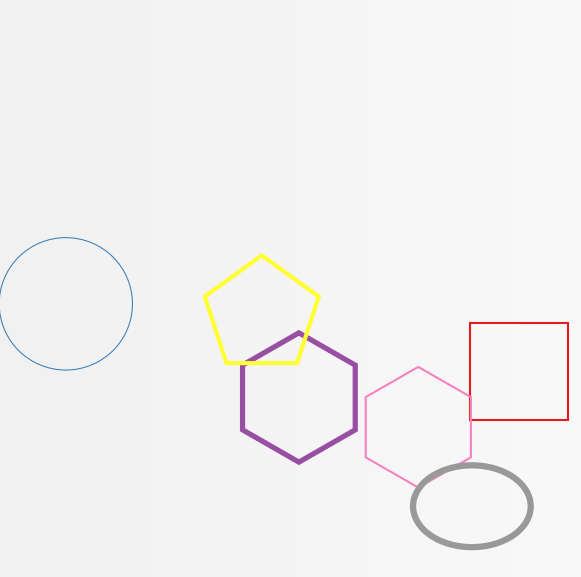[{"shape": "square", "thickness": 1, "radius": 0.42, "center": [0.892, 0.356]}, {"shape": "circle", "thickness": 0.5, "radius": 0.57, "center": [0.113, 0.473]}, {"shape": "hexagon", "thickness": 2.5, "radius": 0.56, "center": [0.514, 0.311]}, {"shape": "pentagon", "thickness": 2, "radius": 0.52, "center": [0.45, 0.454]}, {"shape": "hexagon", "thickness": 1, "radius": 0.52, "center": [0.72, 0.259]}, {"shape": "oval", "thickness": 3, "radius": 0.51, "center": [0.812, 0.123]}]